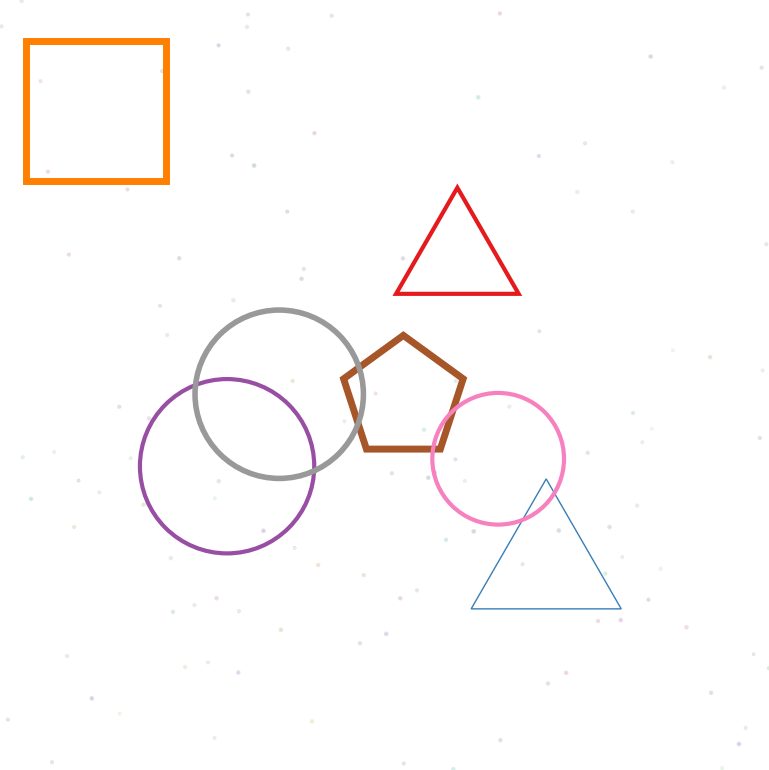[{"shape": "triangle", "thickness": 1.5, "radius": 0.46, "center": [0.594, 0.664]}, {"shape": "triangle", "thickness": 0.5, "radius": 0.56, "center": [0.709, 0.266]}, {"shape": "circle", "thickness": 1.5, "radius": 0.57, "center": [0.295, 0.395]}, {"shape": "square", "thickness": 2.5, "radius": 0.46, "center": [0.125, 0.856]}, {"shape": "pentagon", "thickness": 2.5, "radius": 0.41, "center": [0.524, 0.483]}, {"shape": "circle", "thickness": 1.5, "radius": 0.43, "center": [0.647, 0.404]}, {"shape": "circle", "thickness": 2, "radius": 0.55, "center": [0.363, 0.488]}]